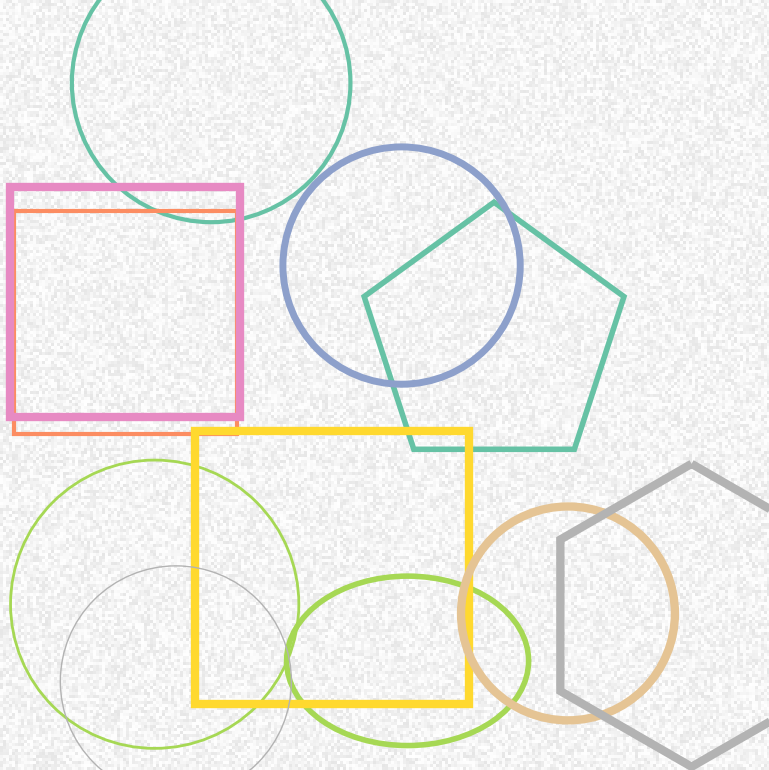[{"shape": "circle", "thickness": 1.5, "radius": 0.9, "center": [0.274, 0.892]}, {"shape": "pentagon", "thickness": 2, "radius": 0.89, "center": [0.642, 0.56]}, {"shape": "square", "thickness": 1.5, "radius": 0.72, "center": [0.163, 0.581]}, {"shape": "circle", "thickness": 2.5, "radius": 0.77, "center": [0.522, 0.655]}, {"shape": "square", "thickness": 3, "radius": 0.75, "center": [0.162, 0.608]}, {"shape": "circle", "thickness": 1, "radius": 0.94, "center": [0.201, 0.215]}, {"shape": "oval", "thickness": 2, "radius": 0.79, "center": [0.529, 0.142]}, {"shape": "square", "thickness": 3, "radius": 0.89, "center": [0.431, 0.263]}, {"shape": "circle", "thickness": 3, "radius": 0.69, "center": [0.738, 0.203]}, {"shape": "hexagon", "thickness": 3, "radius": 0.98, "center": [0.898, 0.201]}, {"shape": "circle", "thickness": 0.5, "radius": 0.75, "center": [0.228, 0.115]}]